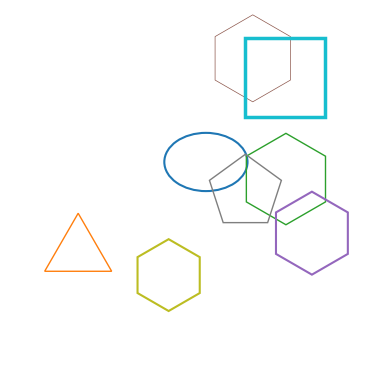[{"shape": "oval", "thickness": 1.5, "radius": 0.54, "center": [0.535, 0.579]}, {"shape": "triangle", "thickness": 1, "radius": 0.5, "center": [0.203, 0.346]}, {"shape": "hexagon", "thickness": 1, "radius": 0.59, "center": [0.743, 0.535]}, {"shape": "hexagon", "thickness": 1.5, "radius": 0.54, "center": [0.81, 0.394]}, {"shape": "hexagon", "thickness": 0.5, "radius": 0.56, "center": [0.657, 0.848]}, {"shape": "pentagon", "thickness": 1, "radius": 0.49, "center": [0.637, 0.501]}, {"shape": "hexagon", "thickness": 1.5, "radius": 0.47, "center": [0.438, 0.285]}, {"shape": "square", "thickness": 2.5, "radius": 0.52, "center": [0.741, 0.799]}]